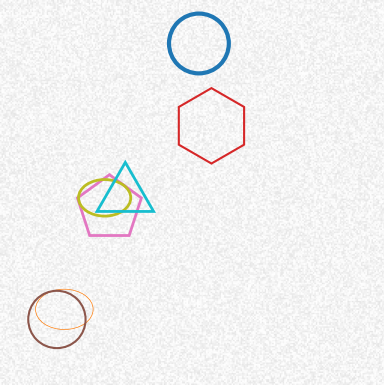[{"shape": "circle", "thickness": 3, "radius": 0.39, "center": [0.517, 0.887]}, {"shape": "oval", "thickness": 0.5, "radius": 0.37, "center": [0.167, 0.196]}, {"shape": "hexagon", "thickness": 1.5, "radius": 0.49, "center": [0.549, 0.673]}, {"shape": "circle", "thickness": 1.5, "radius": 0.37, "center": [0.148, 0.17]}, {"shape": "pentagon", "thickness": 2, "radius": 0.44, "center": [0.284, 0.459]}, {"shape": "oval", "thickness": 2, "radius": 0.34, "center": [0.272, 0.486]}, {"shape": "triangle", "thickness": 2, "radius": 0.42, "center": [0.325, 0.493]}]